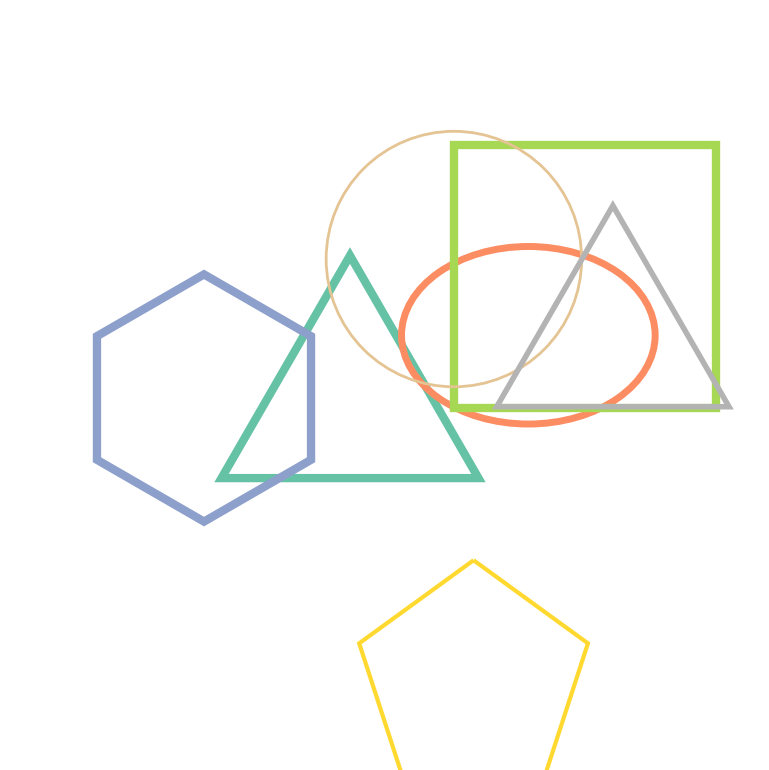[{"shape": "triangle", "thickness": 3, "radius": 0.96, "center": [0.455, 0.475]}, {"shape": "oval", "thickness": 2.5, "radius": 0.82, "center": [0.686, 0.565]}, {"shape": "hexagon", "thickness": 3, "radius": 0.8, "center": [0.265, 0.483]}, {"shape": "square", "thickness": 3, "radius": 0.85, "center": [0.76, 0.641]}, {"shape": "pentagon", "thickness": 1.5, "radius": 0.78, "center": [0.615, 0.116]}, {"shape": "circle", "thickness": 1, "radius": 0.83, "center": [0.589, 0.664]}, {"shape": "triangle", "thickness": 2, "radius": 0.87, "center": [0.796, 0.559]}]